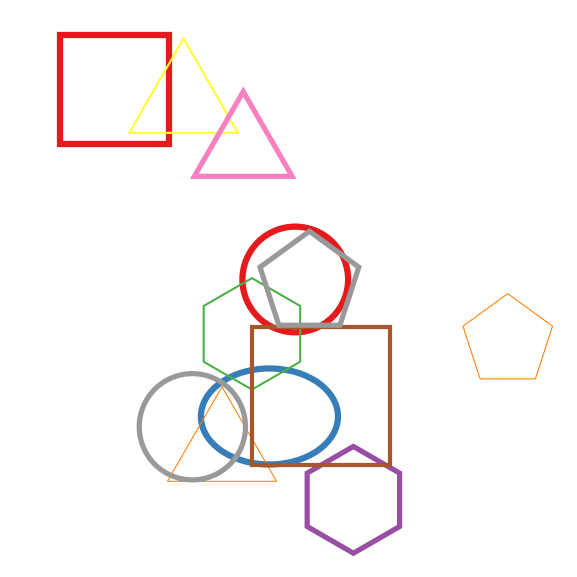[{"shape": "circle", "thickness": 3, "radius": 0.46, "center": [0.511, 0.515]}, {"shape": "square", "thickness": 3, "radius": 0.47, "center": [0.198, 0.844]}, {"shape": "oval", "thickness": 3, "radius": 0.59, "center": [0.467, 0.278]}, {"shape": "hexagon", "thickness": 1, "radius": 0.48, "center": [0.436, 0.421]}, {"shape": "hexagon", "thickness": 2.5, "radius": 0.46, "center": [0.612, 0.134]}, {"shape": "triangle", "thickness": 0.5, "radius": 0.55, "center": [0.384, 0.22]}, {"shape": "pentagon", "thickness": 0.5, "radius": 0.41, "center": [0.879, 0.409]}, {"shape": "triangle", "thickness": 1, "radius": 0.54, "center": [0.318, 0.824]}, {"shape": "square", "thickness": 2, "radius": 0.6, "center": [0.556, 0.314]}, {"shape": "triangle", "thickness": 2.5, "radius": 0.49, "center": [0.421, 0.743]}, {"shape": "pentagon", "thickness": 2.5, "radius": 0.45, "center": [0.536, 0.509]}, {"shape": "circle", "thickness": 2.5, "radius": 0.46, "center": [0.333, 0.26]}]